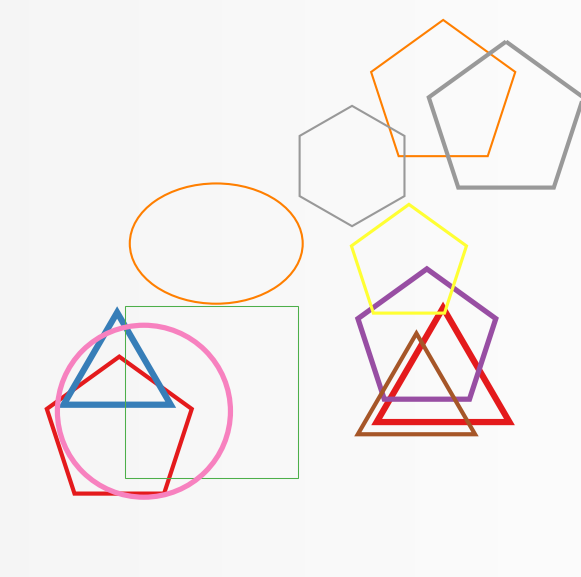[{"shape": "triangle", "thickness": 3, "radius": 0.66, "center": [0.762, 0.334]}, {"shape": "pentagon", "thickness": 2, "radius": 0.66, "center": [0.205, 0.25]}, {"shape": "triangle", "thickness": 3, "radius": 0.53, "center": [0.202, 0.352]}, {"shape": "square", "thickness": 0.5, "radius": 0.74, "center": [0.363, 0.32]}, {"shape": "pentagon", "thickness": 2.5, "radius": 0.62, "center": [0.734, 0.409]}, {"shape": "oval", "thickness": 1, "radius": 0.74, "center": [0.372, 0.577]}, {"shape": "pentagon", "thickness": 1, "radius": 0.65, "center": [0.762, 0.834]}, {"shape": "pentagon", "thickness": 1.5, "radius": 0.52, "center": [0.704, 0.541]}, {"shape": "triangle", "thickness": 2, "radius": 0.58, "center": [0.716, 0.305]}, {"shape": "circle", "thickness": 2.5, "radius": 0.74, "center": [0.248, 0.287]}, {"shape": "hexagon", "thickness": 1, "radius": 0.52, "center": [0.606, 0.712]}, {"shape": "pentagon", "thickness": 2, "radius": 0.7, "center": [0.871, 0.787]}]